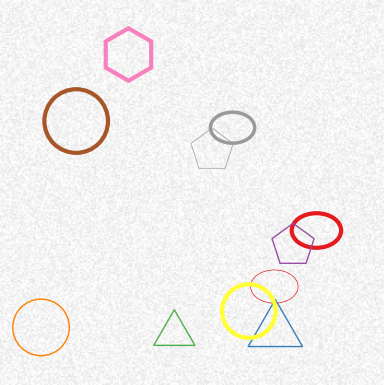[{"shape": "oval", "thickness": 0.5, "radius": 0.31, "center": [0.713, 0.256]}, {"shape": "oval", "thickness": 3, "radius": 0.32, "center": [0.822, 0.401]}, {"shape": "triangle", "thickness": 1, "radius": 0.41, "center": [0.715, 0.141]}, {"shape": "triangle", "thickness": 1, "radius": 0.31, "center": [0.453, 0.134]}, {"shape": "pentagon", "thickness": 1, "radius": 0.29, "center": [0.761, 0.363]}, {"shape": "circle", "thickness": 1, "radius": 0.37, "center": [0.107, 0.15]}, {"shape": "circle", "thickness": 3, "radius": 0.35, "center": [0.646, 0.192]}, {"shape": "circle", "thickness": 3, "radius": 0.41, "center": [0.198, 0.686]}, {"shape": "hexagon", "thickness": 3, "radius": 0.34, "center": [0.334, 0.858]}, {"shape": "oval", "thickness": 2.5, "radius": 0.29, "center": [0.604, 0.668]}, {"shape": "pentagon", "thickness": 0.5, "radius": 0.29, "center": [0.551, 0.61]}]